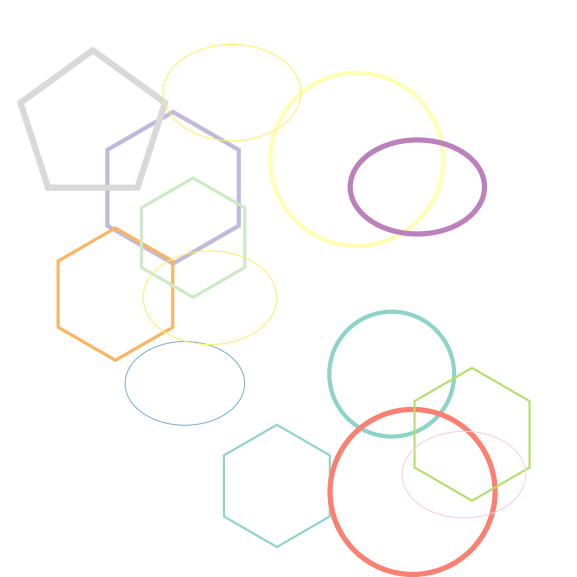[{"shape": "hexagon", "thickness": 1, "radius": 0.53, "center": [0.479, 0.158]}, {"shape": "circle", "thickness": 2, "radius": 0.54, "center": [0.678, 0.351]}, {"shape": "circle", "thickness": 2, "radius": 0.75, "center": [0.618, 0.723]}, {"shape": "hexagon", "thickness": 2, "radius": 0.66, "center": [0.3, 0.674]}, {"shape": "circle", "thickness": 2.5, "radius": 0.71, "center": [0.714, 0.147]}, {"shape": "oval", "thickness": 0.5, "radius": 0.52, "center": [0.32, 0.335]}, {"shape": "hexagon", "thickness": 1.5, "radius": 0.57, "center": [0.2, 0.49]}, {"shape": "hexagon", "thickness": 1, "radius": 0.57, "center": [0.817, 0.247]}, {"shape": "oval", "thickness": 0.5, "radius": 0.54, "center": [0.803, 0.177]}, {"shape": "pentagon", "thickness": 3, "radius": 0.66, "center": [0.161, 0.781]}, {"shape": "oval", "thickness": 2.5, "radius": 0.58, "center": [0.723, 0.675]}, {"shape": "hexagon", "thickness": 1.5, "radius": 0.52, "center": [0.334, 0.588]}, {"shape": "oval", "thickness": 0.5, "radius": 0.58, "center": [0.364, 0.484]}, {"shape": "oval", "thickness": 0.5, "radius": 0.6, "center": [0.402, 0.839]}]